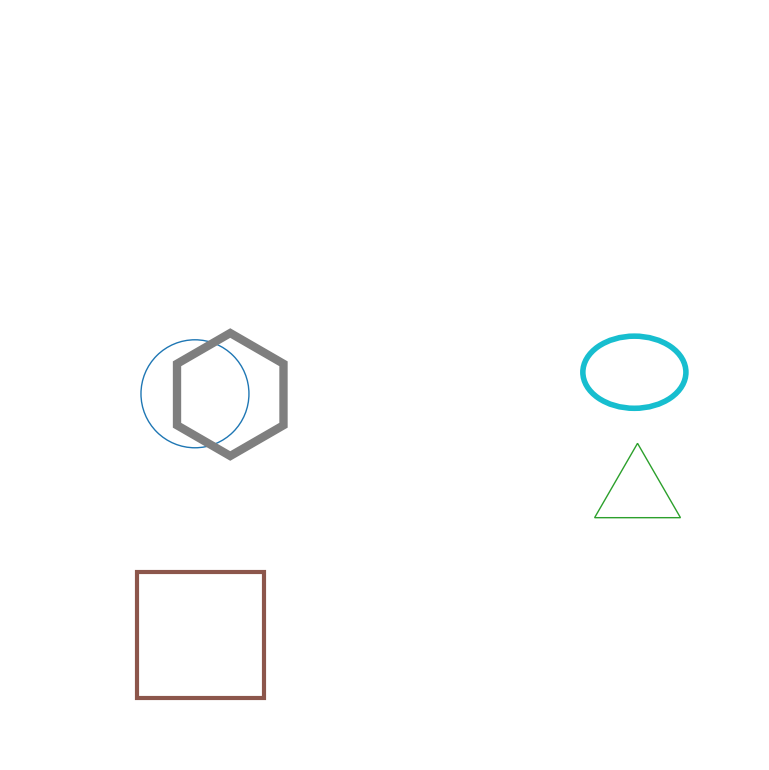[{"shape": "circle", "thickness": 0.5, "radius": 0.35, "center": [0.253, 0.489]}, {"shape": "triangle", "thickness": 0.5, "radius": 0.32, "center": [0.828, 0.36]}, {"shape": "square", "thickness": 1.5, "radius": 0.41, "center": [0.26, 0.175]}, {"shape": "hexagon", "thickness": 3, "radius": 0.4, "center": [0.299, 0.488]}, {"shape": "oval", "thickness": 2, "radius": 0.33, "center": [0.824, 0.517]}]